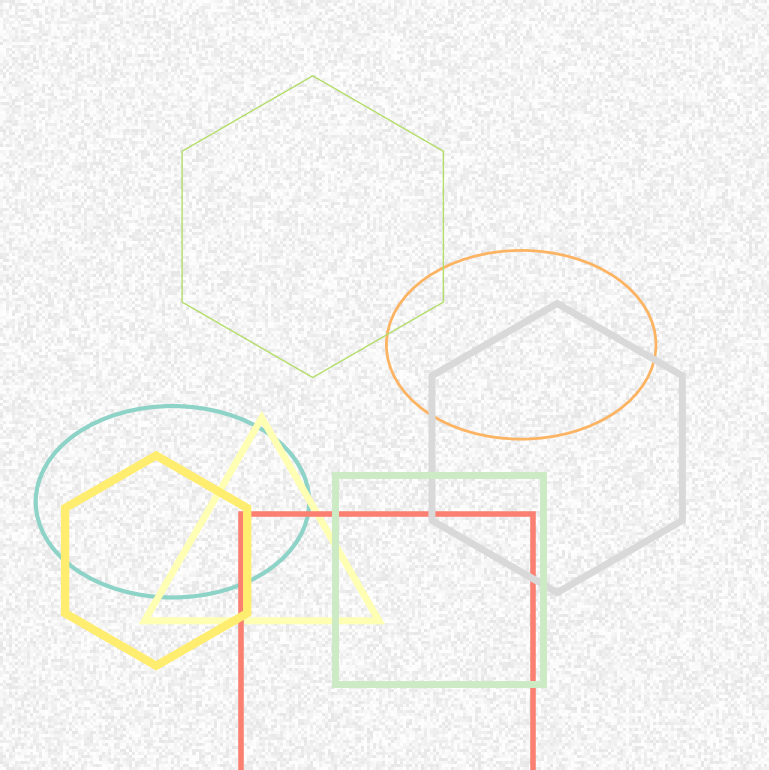[{"shape": "oval", "thickness": 1.5, "radius": 0.89, "center": [0.224, 0.348]}, {"shape": "triangle", "thickness": 2.5, "radius": 0.88, "center": [0.34, 0.282]}, {"shape": "square", "thickness": 2, "radius": 0.95, "center": [0.503, 0.143]}, {"shape": "oval", "thickness": 1, "radius": 0.88, "center": [0.677, 0.552]}, {"shape": "hexagon", "thickness": 0.5, "radius": 0.98, "center": [0.406, 0.706]}, {"shape": "hexagon", "thickness": 2.5, "radius": 0.94, "center": [0.724, 0.418]}, {"shape": "square", "thickness": 2.5, "radius": 0.68, "center": [0.57, 0.248]}, {"shape": "hexagon", "thickness": 3, "radius": 0.68, "center": [0.203, 0.272]}]